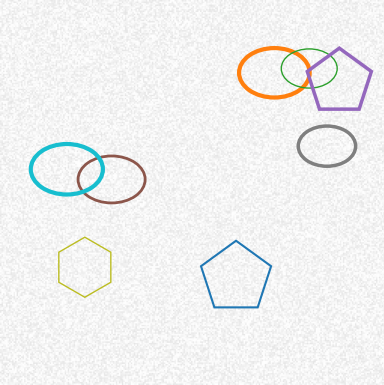[{"shape": "pentagon", "thickness": 1.5, "radius": 0.48, "center": [0.613, 0.279]}, {"shape": "oval", "thickness": 3, "radius": 0.46, "center": [0.713, 0.811]}, {"shape": "oval", "thickness": 1, "radius": 0.36, "center": [0.803, 0.822]}, {"shape": "pentagon", "thickness": 2.5, "radius": 0.44, "center": [0.881, 0.787]}, {"shape": "oval", "thickness": 2, "radius": 0.44, "center": [0.29, 0.534]}, {"shape": "oval", "thickness": 2.5, "radius": 0.37, "center": [0.849, 0.62]}, {"shape": "hexagon", "thickness": 1, "radius": 0.39, "center": [0.22, 0.306]}, {"shape": "oval", "thickness": 3, "radius": 0.47, "center": [0.174, 0.56]}]